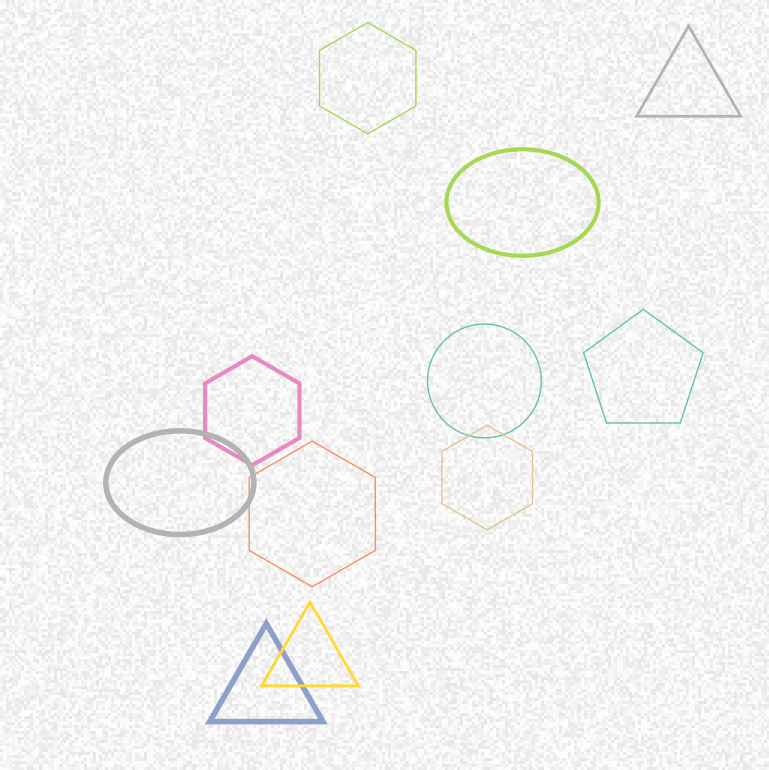[{"shape": "pentagon", "thickness": 0.5, "radius": 0.41, "center": [0.836, 0.517]}, {"shape": "circle", "thickness": 0.5, "radius": 0.37, "center": [0.629, 0.505]}, {"shape": "hexagon", "thickness": 0.5, "radius": 0.47, "center": [0.406, 0.333]}, {"shape": "triangle", "thickness": 2, "radius": 0.42, "center": [0.346, 0.105]}, {"shape": "hexagon", "thickness": 1.5, "radius": 0.35, "center": [0.328, 0.467]}, {"shape": "hexagon", "thickness": 0.5, "radius": 0.36, "center": [0.478, 0.898]}, {"shape": "oval", "thickness": 1.5, "radius": 0.49, "center": [0.679, 0.737]}, {"shape": "triangle", "thickness": 1, "radius": 0.36, "center": [0.403, 0.145]}, {"shape": "hexagon", "thickness": 0.5, "radius": 0.34, "center": [0.633, 0.38]}, {"shape": "oval", "thickness": 2, "radius": 0.48, "center": [0.234, 0.373]}, {"shape": "triangle", "thickness": 1, "radius": 0.39, "center": [0.894, 0.888]}]